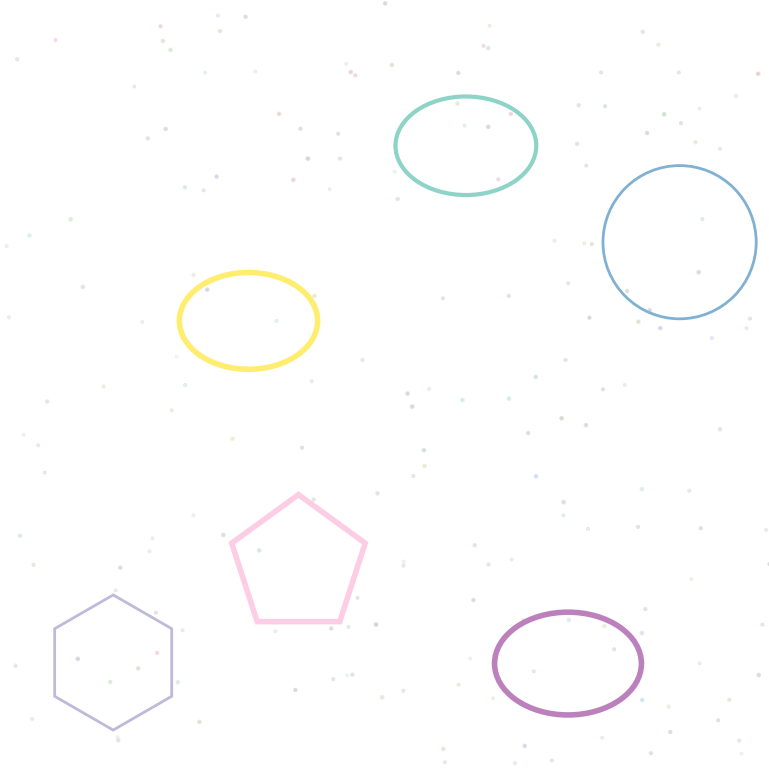[{"shape": "oval", "thickness": 1.5, "radius": 0.46, "center": [0.605, 0.811]}, {"shape": "hexagon", "thickness": 1, "radius": 0.44, "center": [0.147, 0.14]}, {"shape": "circle", "thickness": 1, "radius": 0.5, "center": [0.883, 0.685]}, {"shape": "pentagon", "thickness": 2, "radius": 0.46, "center": [0.388, 0.266]}, {"shape": "oval", "thickness": 2, "radius": 0.48, "center": [0.738, 0.138]}, {"shape": "oval", "thickness": 2, "radius": 0.45, "center": [0.323, 0.583]}]